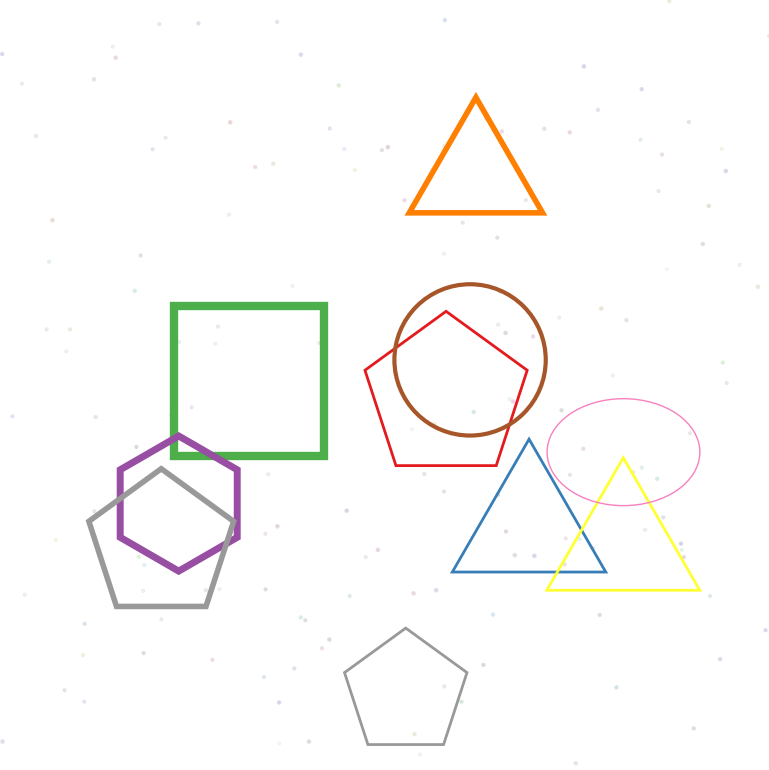[{"shape": "pentagon", "thickness": 1, "radius": 0.55, "center": [0.579, 0.485]}, {"shape": "triangle", "thickness": 1, "radius": 0.58, "center": [0.687, 0.315]}, {"shape": "square", "thickness": 3, "radius": 0.49, "center": [0.323, 0.505]}, {"shape": "hexagon", "thickness": 2.5, "radius": 0.44, "center": [0.232, 0.346]}, {"shape": "triangle", "thickness": 2, "radius": 0.5, "center": [0.618, 0.774]}, {"shape": "triangle", "thickness": 1, "radius": 0.57, "center": [0.809, 0.291]}, {"shape": "circle", "thickness": 1.5, "radius": 0.49, "center": [0.61, 0.533]}, {"shape": "oval", "thickness": 0.5, "radius": 0.5, "center": [0.81, 0.413]}, {"shape": "pentagon", "thickness": 2, "radius": 0.49, "center": [0.209, 0.292]}, {"shape": "pentagon", "thickness": 1, "radius": 0.42, "center": [0.527, 0.101]}]